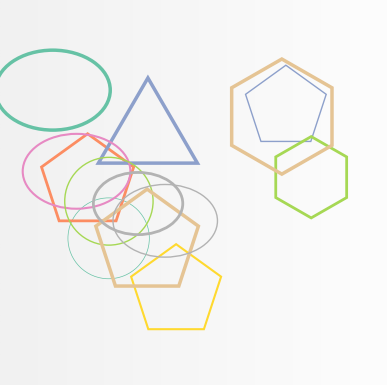[{"shape": "circle", "thickness": 0.5, "radius": 0.53, "center": [0.28, 0.381]}, {"shape": "oval", "thickness": 2.5, "radius": 0.74, "center": [0.136, 0.766]}, {"shape": "pentagon", "thickness": 2, "radius": 0.63, "center": [0.226, 0.528]}, {"shape": "pentagon", "thickness": 1, "radius": 0.55, "center": [0.738, 0.721]}, {"shape": "triangle", "thickness": 2.5, "radius": 0.74, "center": [0.382, 0.65]}, {"shape": "oval", "thickness": 1.5, "radius": 0.69, "center": [0.198, 0.555]}, {"shape": "hexagon", "thickness": 2, "radius": 0.53, "center": [0.803, 0.54]}, {"shape": "circle", "thickness": 1, "radius": 0.57, "center": [0.281, 0.477]}, {"shape": "pentagon", "thickness": 1.5, "radius": 0.61, "center": [0.454, 0.244]}, {"shape": "hexagon", "thickness": 2.5, "radius": 0.75, "center": [0.727, 0.697]}, {"shape": "pentagon", "thickness": 2.5, "radius": 0.7, "center": [0.38, 0.37]}, {"shape": "oval", "thickness": 1, "radius": 0.67, "center": [0.426, 0.426]}, {"shape": "oval", "thickness": 2, "radius": 0.58, "center": [0.356, 0.471]}]